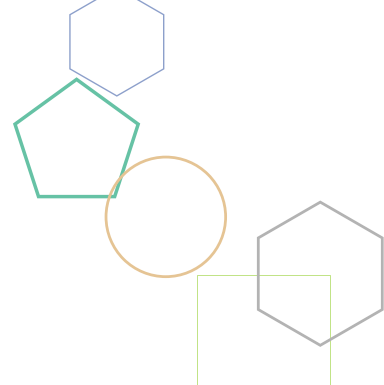[{"shape": "pentagon", "thickness": 2.5, "radius": 0.84, "center": [0.199, 0.625]}, {"shape": "hexagon", "thickness": 1, "radius": 0.7, "center": [0.303, 0.891]}, {"shape": "square", "thickness": 0.5, "radius": 0.87, "center": [0.685, 0.112]}, {"shape": "circle", "thickness": 2, "radius": 0.78, "center": [0.431, 0.437]}, {"shape": "hexagon", "thickness": 2, "radius": 0.93, "center": [0.832, 0.289]}]